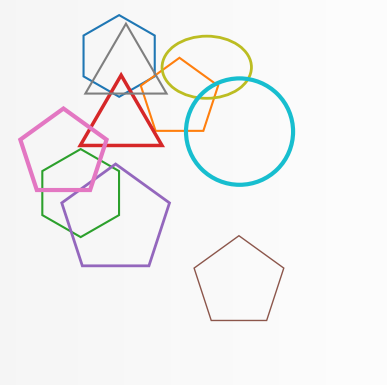[{"shape": "hexagon", "thickness": 1.5, "radius": 0.53, "center": [0.307, 0.855]}, {"shape": "pentagon", "thickness": 1.5, "radius": 0.52, "center": [0.463, 0.745]}, {"shape": "hexagon", "thickness": 1.5, "radius": 0.57, "center": [0.208, 0.498]}, {"shape": "triangle", "thickness": 2.5, "radius": 0.61, "center": [0.313, 0.683]}, {"shape": "pentagon", "thickness": 2, "radius": 0.73, "center": [0.298, 0.428]}, {"shape": "pentagon", "thickness": 1, "radius": 0.61, "center": [0.617, 0.266]}, {"shape": "pentagon", "thickness": 3, "radius": 0.59, "center": [0.164, 0.601]}, {"shape": "triangle", "thickness": 1.5, "radius": 0.6, "center": [0.325, 0.817]}, {"shape": "oval", "thickness": 2, "radius": 0.58, "center": [0.534, 0.825]}, {"shape": "circle", "thickness": 3, "radius": 0.69, "center": [0.618, 0.658]}]